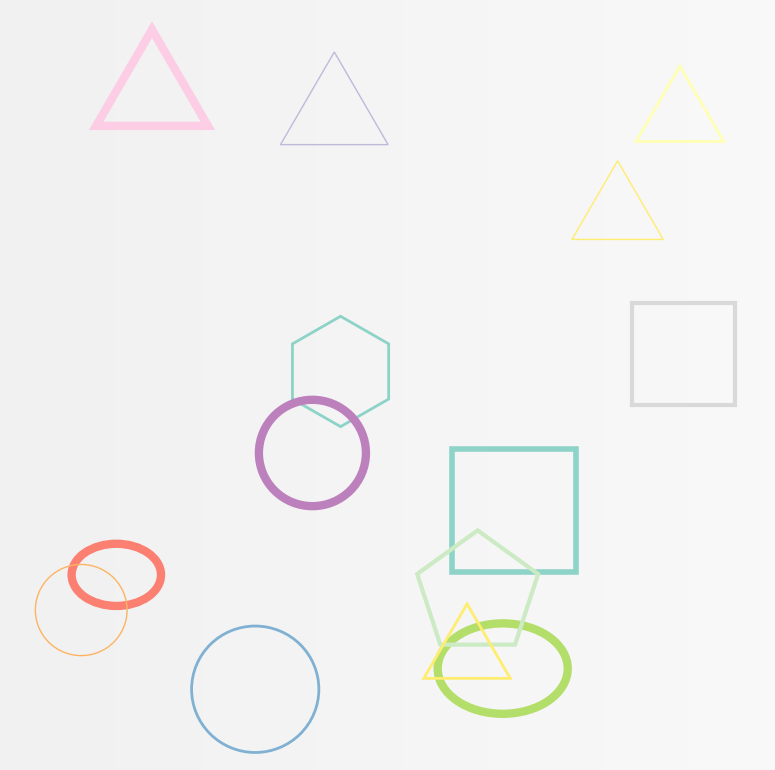[{"shape": "square", "thickness": 2, "radius": 0.4, "center": [0.664, 0.337]}, {"shape": "hexagon", "thickness": 1, "radius": 0.36, "center": [0.439, 0.518]}, {"shape": "triangle", "thickness": 1, "radius": 0.33, "center": [0.877, 0.849]}, {"shape": "triangle", "thickness": 0.5, "radius": 0.4, "center": [0.431, 0.852]}, {"shape": "oval", "thickness": 3, "radius": 0.29, "center": [0.15, 0.253]}, {"shape": "circle", "thickness": 1, "radius": 0.41, "center": [0.329, 0.105]}, {"shape": "circle", "thickness": 0.5, "radius": 0.3, "center": [0.105, 0.208]}, {"shape": "oval", "thickness": 3, "radius": 0.42, "center": [0.649, 0.132]}, {"shape": "triangle", "thickness": 3, "radius": 0.42, "center": [0.196, 0.878]}, {"shape": "square", "thickness": 1.5, "radius": 0.33, "center": [0.881, 0.54]}, {"shape": "circle", "thickness": 3, "radius": 0.35, "center": [0.403, 0.412]}, {"shape": "pentagon", "thickness": 1.5, "radius": 0.41, "center": [0.616, 0.229]}, {"shape": "triangle", "thickness": 0.5, "radius": 0.34, "center": [0.797, 0.723]}, {"shape": "triangle", "thickness": 1, "radius": 0.32, "center": [0.603, 0.151]}]